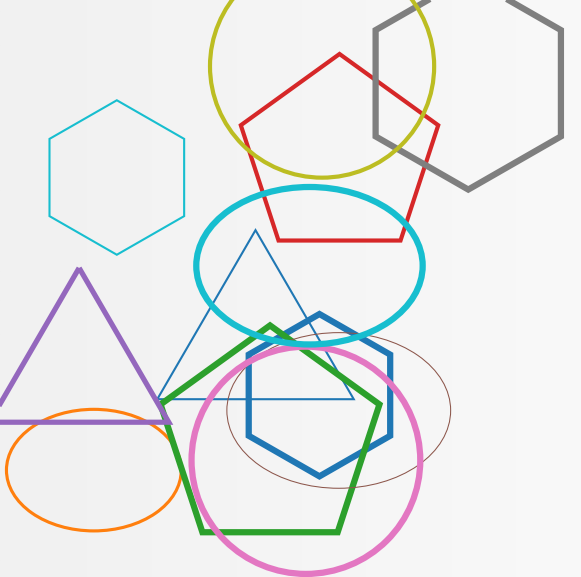[{"shape": "triangle", "thickness": 1, "radius": 0.98, "center": [0.44, 0.405]}, {"shape": "hexagon", "thickness": 3, "radius": 0.7, "center": [0.55, 0.315]}, {"shape": "oval", "thickness": 1.5, "radius": 0.75, "center": [0.161, 0.185]}, {"shape": "pentagon", "thickness": 3, "radius": 0.99, "center": [0.465, 0.238]}, {"shape": "pentagon", "thickness": 2, "radius": 0.89, "center": [0.584, 0.727]}, {"shape": "triangle", "thickness": 2.5, "radius": 0.89, "center": [0.136, 0.357]}, {"shape": "oval", "thickness": 0.5, "radius": 0.96, "center": [0.583, 0.288]}, {"shape": "circle", "thickness": 3, "radius": 0.98, "center": [0.526, 0.202]}, {"shape": "hexagon", "thickness": 3, "radius": 0.92, "center": [0.806, 0.855]}, {"shape": "circle", "thickness": 2, "radius": 0.96, "center": [0.554, 0.884]}, {"shape": "hexagon", "thickness": 1, "radius": 0.67, "center": [0.201, 0.692]}, {"shape": "oval", "thickness": 3, "radius": 0.97, "center": [0.532, 0.539]}]